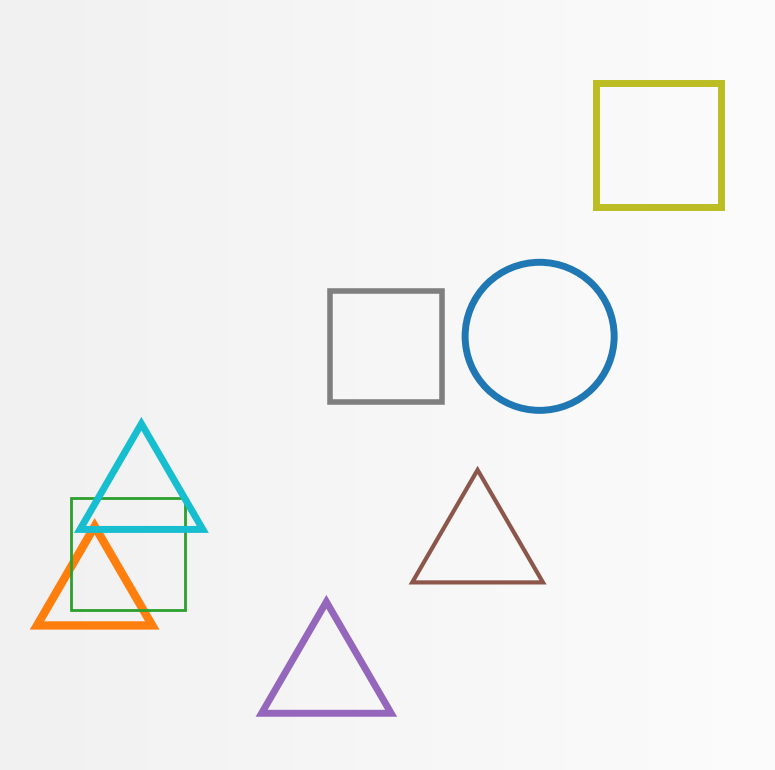[{"shape": "circle", "thickness": 2.5, "radius": 0.48, "center": [0.696, 0.563]}, {"shape": "triangle", "thickness": 3, "radius": 0.43, "center": [0.122, 0.231]}, {"shape": "square", "thickness": 1, "radius": 0.37, "center": [0.165, 0.281]}, {"shape": "triangle", "thickness": 2.5, "radius": 0.48, "center": [0.421, 0.122]}, {"shape": "triangle", "thickness": 1.5, "radius": 0.49, "center": [0.616, 0.292]}, {"shape": "square", "thickness": 2, "radius": 0.36, "center": [0.498, 0.55]}, {"shape": "square", "thickness": 2.5, "radius": 0.4, "center": [0.85, 0.811]}, {"shape": "triangle", "thickness": 2.5, "radius": 0.46, "center": [0.182, 0.358]}]